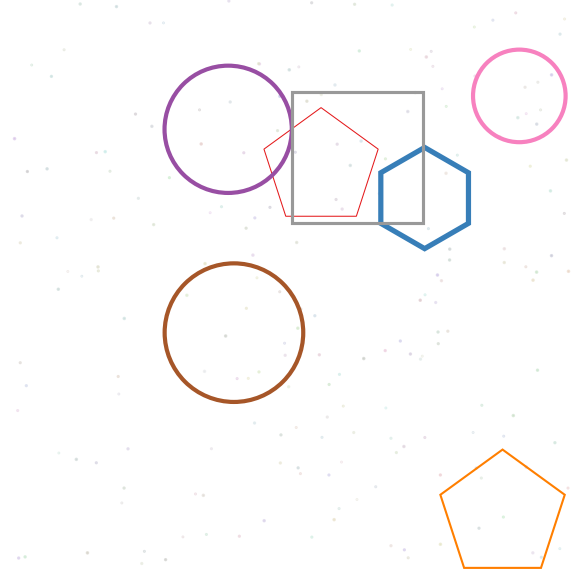[{"shape": "pentagon", "thickness": 0.5, "radius": 0.52, "center": [0.556, 0.709]}, {"shape": "hexagon", "thickness": 2.5, "radius": 0.44, "center": [0.735, 0.656]}, {"shape": "circle", "thickness": 2, "radius": 0.55, "center": [0.395, 0.775]}, {"shape": "pentagon", "thickness": 1, "radius": 0.57, "center": [0.87, 0.107]}, {"shape": "circle", "thickness": 2, "radius": 0.6, "center": [0.405, 0.423]}, {"shape": "circle", "thickness": 2, "radius": 0.4, "center": [0.899, 0.833]}, {"shape": "square", "thickness": 1.5, "radius": 0.57, "center": [0.619, 0.727]}]